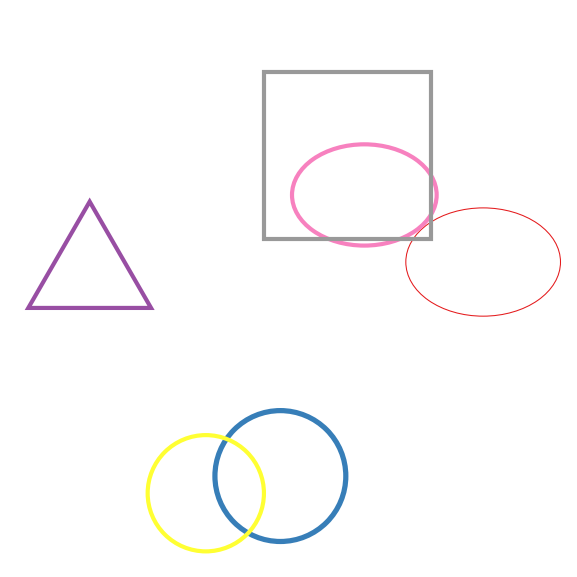[{"shape": "oval", "thickness": 0.5, "radius": 0.67, "center": [0.837, 0.545]}, {"shape": "circle", "thickness": 2.5, "radius": 0.57, "center": [0.485, 0.175]}, {"shape": "triangle", "thickness": 2, "radius": 0.61, "center": [0.155, 0.527]}, {"shape": "circle", "thickness": 2, "radius": 0.5, "center": [0.356, 0.145]}, {"shape": "oval", "thickness": 2, "radius": 0.63, "center": [0.631, 0.662]}, {"shape": "square", "thickness": 2, "radius": 0.73, "center": [0.602, 0.73]}]